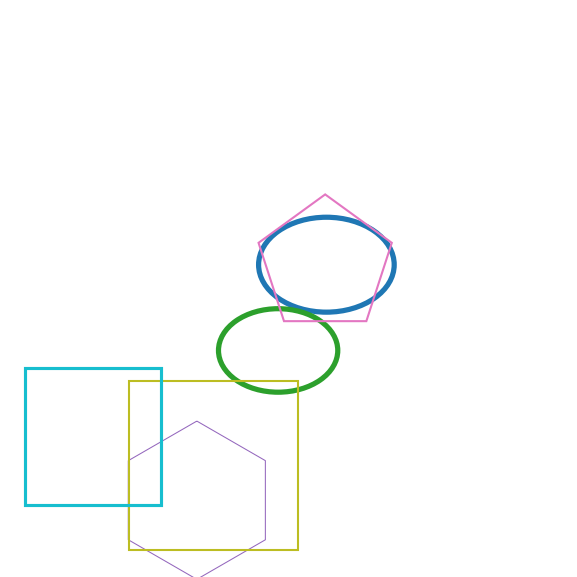[{"shape": "oval", "thickness": 2.5, "radius": 0.59, "center": [0.565, 0.541]}, {"shape": "oval", "thickness": 2.5, "radius": 0.52, "center": [0.482, 0.392]}, {"shape": "hexagon", "thickness": 0.5, "radius": 0.69, "center": [0.341, 0.133]}, {"shape": "pentagon", "thickness": 1, "radius": 0.61, "center": [0.563, 0.541]}, {"shape": "square", "thickness": 1, "radius": 0.73, "center": [0.37, 0.193]}, {"shape": "square", "thickness": 1.5, "radius": 0.59, "center": [0.161, 0.243]}]